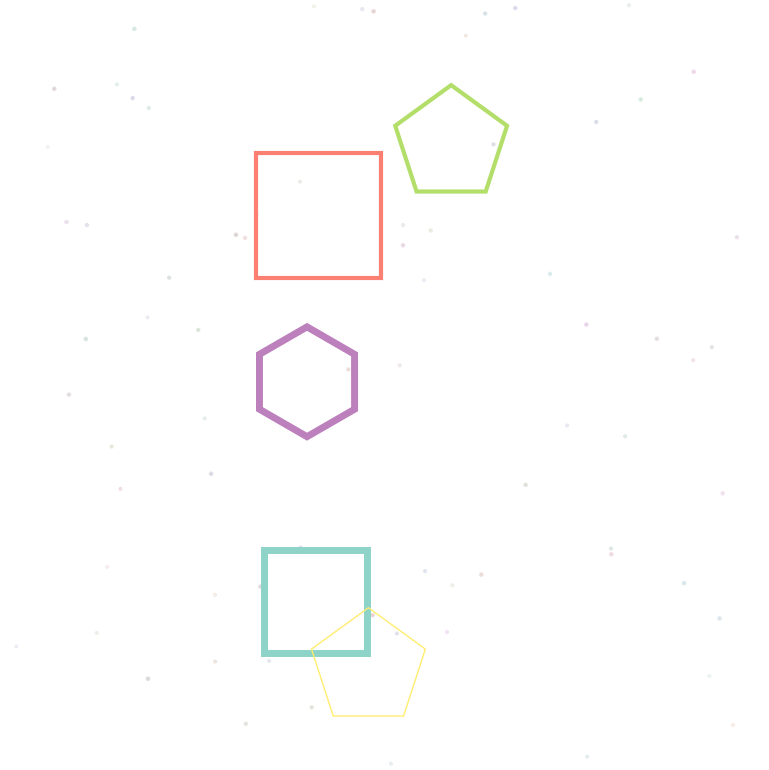[{"shape": "square", "thickness": 2.5, "radius": 0.33, "center": [0.41, 0.219]}, {"shape": "square", "thickness": 1.5, "radius": 0.41, "center": [0.414, 0.72]}, {"shape": "pentagon", "thickness": 1.5, "radius": 0.38, "center": [0.586, 0.813]}, {"shape": "hexagon", "thickness": 2.5, "radius": 0.36, "center": [0.399, 0.504]}, {"shape": "pentagon", "thickness": 0.5, "radius": 0.39, "center": [0.478, 0.133]}]